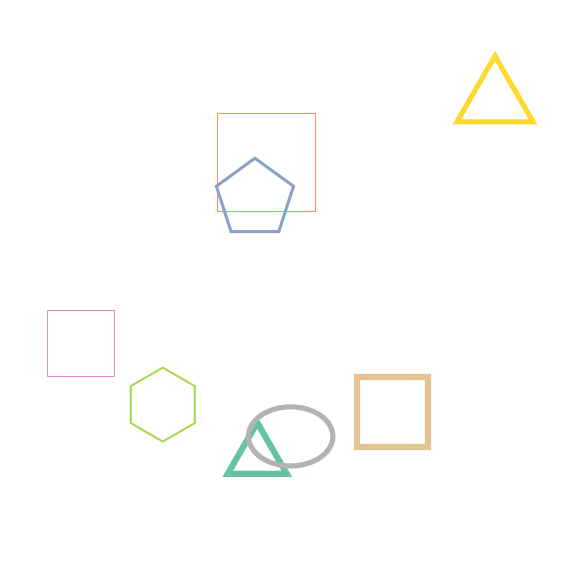[{"shape": "triangle", "thickness": 3, "radius": 0.3, "center": [0.445, 0.208]}, {"shape": "square", "thickness": 0.5, "radius": 0.42, "center": [0.46, 0.719]}, {"shape": "pentagon", "thickness": 1.5, "radius": 0.35, "center": [0.441, 0.655]}, {"shape": "square", "thickness": 0.5, "radius": 0.29, "center": [0.14, 0.405]}, {"shape": "hexagon", "thickness": 1, "radius": 0.32, "center": [0.282, 0.299]}, {"shape": "triangle", "thickness": 2.5, "radius": 0.38, "center": [0.857, 0.826]}, {"shape": "square", "thickness": 3, "radius": 0.31, "center": [0.68, 0.286]}, {"shape": "oval", "thickness": 2.5, "radius": 0.37, "center": [0.503, 0.243]}]